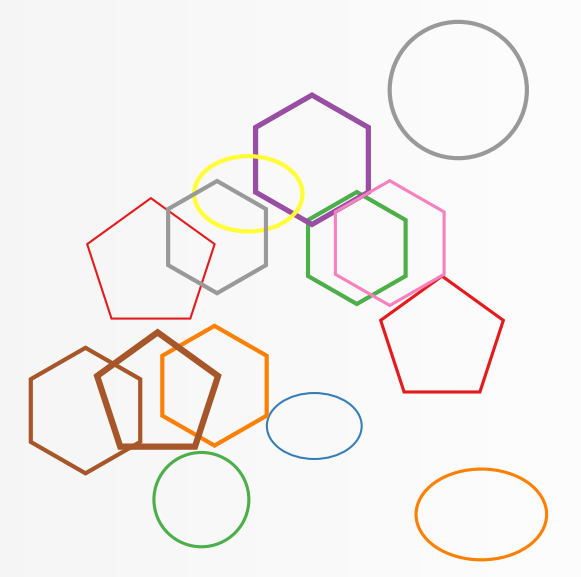[{"shape": "pentagon", "thickness": 1, "radius": 0.58, "center": [0.26, 0.541]}, {"shape": "pentagon", "thickness": 1.5, "radius": 0.55, "center": [0.76, 0.41]}, {"shape": "oval", "thickness": 1, "radius": 0.41, "center": [0.541, 0.261]}, {"shape": "hexagon", "thickness": 2, "radius": 0.48, "center": [0.614, 0.57]}, {"shape": "circle", "thickness": 1.5, "radius": 0.41, "center": [0.346, 0.134]}, {"shape": "hexagon", "thickness": 2.5, "radius": 0.56, "center": [0.537, 0.722]}, {"shape": "hexagon", "thickness": 2, "radius": 0.52, "center": [0.369, 0.331]}, {"shape": "oval", "thickness": 1.5, "radius": 0.56, "center": [0.828, 0.108]}, {"shape": "oval", "thickness": 2, "radius": 0.47, "center": [0.427, 0.664]}, {"shape": "pentagon", "thickness": 3, "radius": 0.55, "center": [0.271, 0.314]}, {"shape": "hexagon", "thickness": 2, "radius": 0.54, "center": [0.147, 0.288]}, {"shape": "hexagon", "thickness": 1.5, "radius": 0.54, "center": [0.671, 0.578]}, {"shape": "hexagon", "thickness": 2, "radius": 0.49, "center": [0.373, 0.589]}, {"shape": "circle", "thickness": 2, "radius": 0.59, "center": [0.788, 0.843]}]